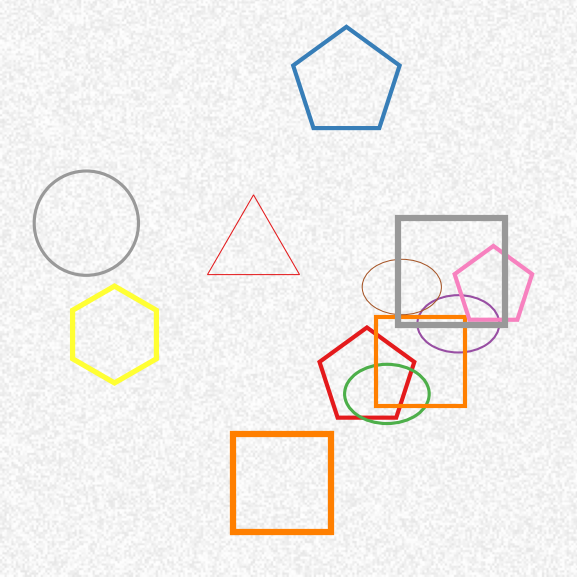[{"shape": "pentagon", "thickness": 2, "radius": 0.43, "center": [0.635, 0.346]}, {"shape": "triangle", "thickness": 0.5, "radius": 0.46, "center": [0.439, 0.57]}, {"shape": "pentagon", "thickness": 2, "radius": 0.48, "center": [0.6, 0.856]}, {"shape": "oval", "thickness": 1.5, "radius": 0.37, "center": [0.67, 0.317]}, {"shape": "oval", "thickness": 1, "radius": 0.35, "center": [0.794, 0.438]}, {"shape": "square", "thickness": 3, "radius": 0.42, "center": [0.488, 0.162]}, {"shape": "square", "thickness": 2, "radius": 0.39, "center": [0.728, 0.373]}, {"shape": "hexagon", "thickness": 2.5, "radius": 0.42, "center": [0.198, 0.42]}, {"shape": "oval", "thickness": 0.5, "radius": 0.34, "center": [0.696, 0.502]}, {"shape": "pentagon", "thickness": 2, "radius": 0.35, "center": [0.854, 0.503]}, {"shape": "square", "thickness": 3, "radius": 0.46, "center": [0.781, 0.528]}, {"shape": "circle", "thickness": 1.5, "radius": 0.45, "center": [0.15, 0.613]}]